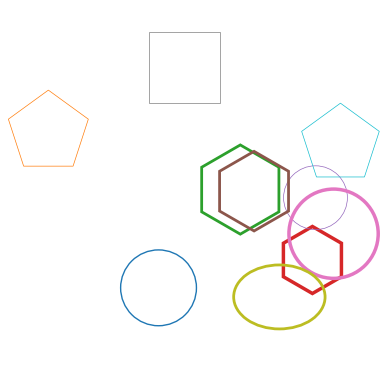[{"shape": "circle", "thickness": 1, "radius": 0.49, "center": [0.412, 0.252]}, {"shape": "pentagon", "thickness": 0.5, "radius": 0.55, "center": [0.126, 0.657]}, {"shape": "hexagon", "thickness": 2, "radius": 0.58, "center": [0.624, 0.508]}, {"shape": "hexagon", "thickness": 2.5, "radius": 0.44, "center": [0.811, 0.325]}, {"shape": "circle", "thickness": 0.5, "radius": 0.41, "center": [0.819, 0.486]}, {"shape": "hexagon", "thickness": 2, "radius": 0.52, "center": [0.66, 0.503]}, {"shape": "circle", "thickness": 2.5, "radius": 0.58, "center": [0.866, 0.393]}, {"shape": "square", "thickness": 0.5, "radius": 0.46, "center": [0.479, 0.824]}, {"shape": "oval", "thickness": 2, "radius": 0.59, "center": [0.726, 0.229]}, {"shape": "pentagon", "thickness": 0.5, "radius": 0.53, "center": [0.884, 0.626]}]